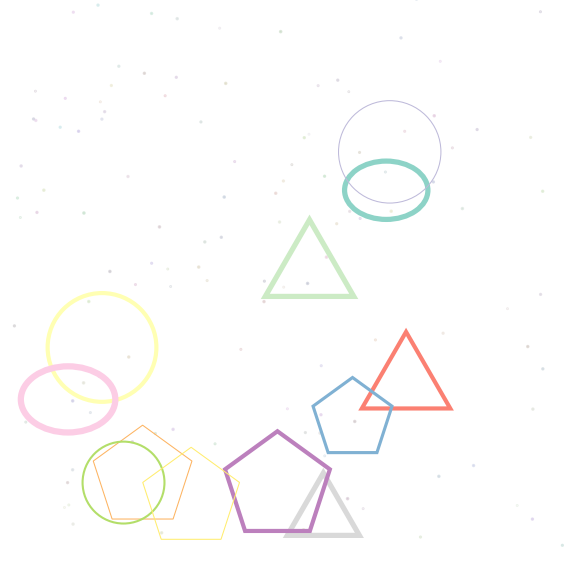[{"shape": "oval", "thickness": 2.5, "radius": 0.36, "center": [0.669, 0.67]}, {"shape": "circle", "thickness": 2, "radius": 0.47, "center": [0.177, 0.397]}, {"shape": "circle", "thickness": 0.5, "radius": 0.44, "center": [0.675, 0.736]}, {"shape": "triangle", "thickness": 2, "radius": 0.44, "center": [0.703, 0.336]}, {"shape": "pentagon", "thickness": 1.5, "radius": 0.36, "center": [0.61, 0.274]}, {"shape": "pentagon", "thickness": 0.5, "radius": 0.45, "center": [0.247, 0.173]}, {"shape": "circle", "thickness": 1, "radius": 0.35, "center": [0.214, 0.164]}, {"shape": "oval", "thickness": 3, "radius": 0.41, "center": [0.118, 0.308]}, {"shape": "triangle", "thickness": 2.5, "radius": 0.36, "center": [0.56, 0.108]}, {"shape": "pentagon", "thickness": 2, "radius": 0.48, "center": [0.48, 0.157]}, {"shape": "triangle", "thickness": 2.5, "radius": 0.44, "center": [0.536, 0.53]}, {"shape": "pentagon", "thickness": 0.5, "radius": 0.44, "center": [0.331, 0.137]}]